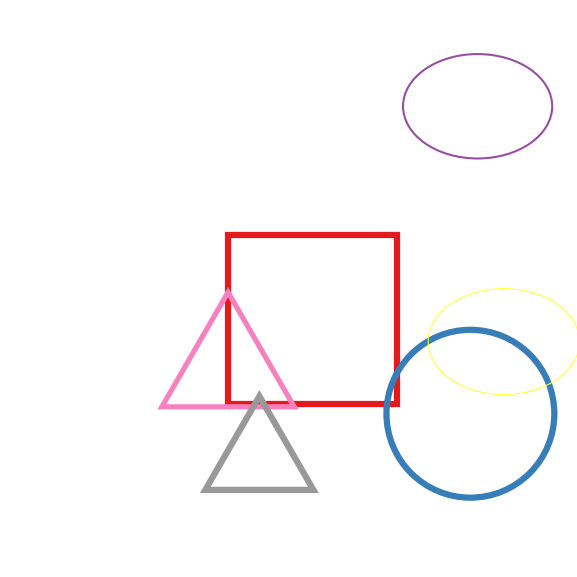[{"shape": "square", "thickness": 3, "radius": 0.73, "center": [0.541, 0.446]}, {"shape": "circle", "thickness": 3, "radius": 0.73, "center": [0.815, 0.283]}, {"shape": "oval", "thickness": 1, "radius": 0.65, "center": [0.827, 0.815]}, {"shape": "oval", "thickness": 0.5, "radius": 0.66, "center": [0.872, 0.408]}, {"shape": "triangle", "thickness": 2.5, "radius": 0.66, "center": [0.395, 0.361]}, {"shape": "triangle", "thickness": 3, "radius": 0.54, "center": [0.449, 0.205]}]